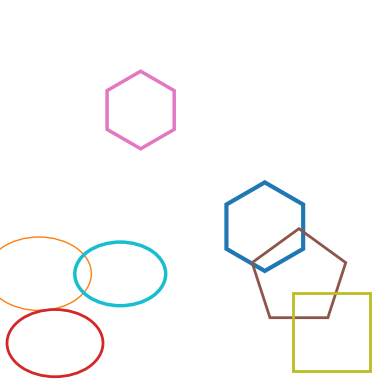[{"shape": "hexagon", "thickness": 3, "radius": 0.58, "center": [0.688, 0.411]}, {"shape": "oval", "thickness": 1, "radius": 0.68, "center": [0.101, 0.289]}, {"shape": "oval", "thickness": 2, "radius": 0.62, "center": [0.143, 0.109]}, {"shape": "pentagon", "thickness": 2, "radius": 0.64, "center": [0.776, 0.278]}, {"shape": "hexagon", "thickness": 2.5, "radius": 0.5, "center": [0.365, 0.714]}, {"shape": "square", "thickness": 2, "radius": 0.51, "center": [0.861, 0.138]}, {"shape": "oval", "thickness": 2.5, "radius": 0.59, "center": [0.312, 0.289]}]